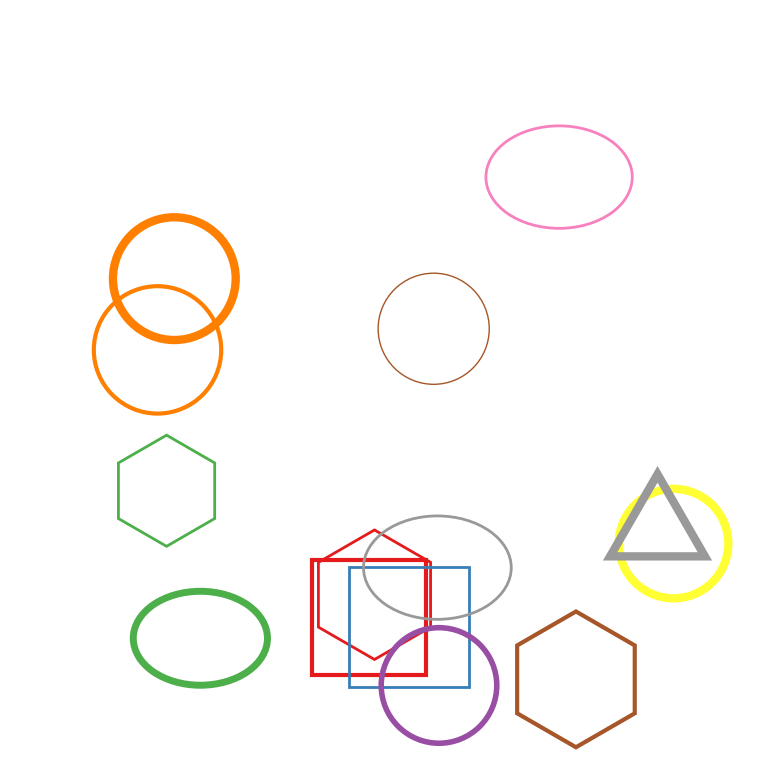[{"shape": "hexagon", "thickness": 1, "radius": 0.42, "center": [0.486, 0.228]}, {"shape": "square", "thickness": 1.5, "radius": 0.37, "center": [0.479, 0.198]}, {"shape": "square", "thickness": 1, "radius": 0.39, "center": [0.531, 0.186]}, {"shape": "oval", "thickness": 2.5, "radius": 0.44, "center": [0.26, 0.171]}, {"shape": "hexagon", "thickness": 1, "radius": 0.36, "center": [0.216, 0.363]}, {"shape": "circle", "thickness": 2, "radius": 0.38, "center": [0.57, 0.11]}, {"shape": "circle", "thickness": 3, "radius": 0.4, "center": [0.226, 0.638]}, {"shape": "circle", "thickness": 1.5, "radius": 0.41, "center": [0.205, 0.546]}, {"shape": "circle", "thickness": 3, "radius": 0.36, "center": [0.875, 0.294]}, {"shape": "circle", "thickness": 0.5, "radius": 0.36, "center": [0.563, 0.573]}, {"shape": "hexagon", "thickness": 1.5, "radius": 0.44, "center": [0.748, 0.118]}, {"shape": "oval", "thickness": 1, "radius": 0.48, "center": [0.726, 0.77]}, {"shape": "triangle", "thickness": 3, "radius": 0.36, "center": [0.854, 0.313]}, {"shape": "oval", "thickness": 1, "radius": 0.48, "center": [0.568, 0.263]}]